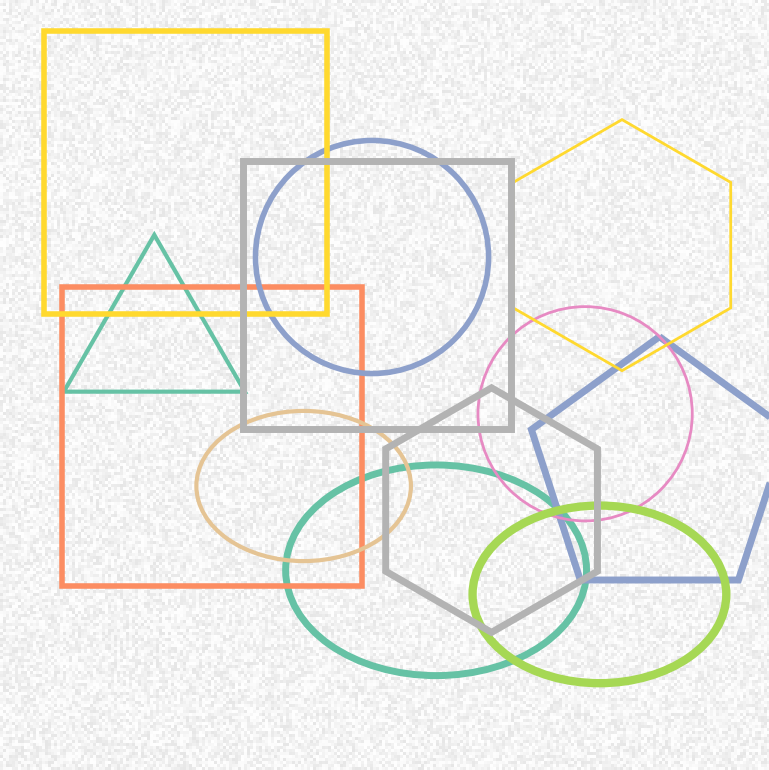[{"shape": "oval", "thickness": 2.5, "radius": 0.98, "center": [0.566, 0.259]}, {"shape": "triangle", "thickness": 1.5, "radius": 0.68, "center": [0.2, 0.559]}, {"shape": "square", "thickness": 2, "radius": 0.97, "center": [0.275, 0.433]}, {"shape": "circle", "thickness": 2, "radius": 0.76, "center": [0.483, 0.666]}, {"shape": "pentagon", "thickness": 2.5, "radius": 0.87, "center": [0.856, 0.388]}, {"shape": "circle", "thickness": 1, "radius": 0.7, "center": [0.76, 0.463]}, {"shape": "oval", "thickness": 3, "radius": 0.82, "center": [0.778, 0.228]}, {"shape": "square", "thickness": 2, "radius": 0.92, "center": [0.241, 0.776]}, {"shape": "hexagon", "thickness": 1, "radius": 0.82, "center": [0.808, 0.682]}, {"shape": "oval", "thickness": 1.5, "radius": 0.7, "center": [0.394, 0.369]}, {"shape": "hexagon", "thickness": 2.5, "radius": 0.79, "center": [0.638, 0.338]}, {"shape": "square", "thickness": 2.5, "radius": 0.87, "center": [0.489, 0.616]}]